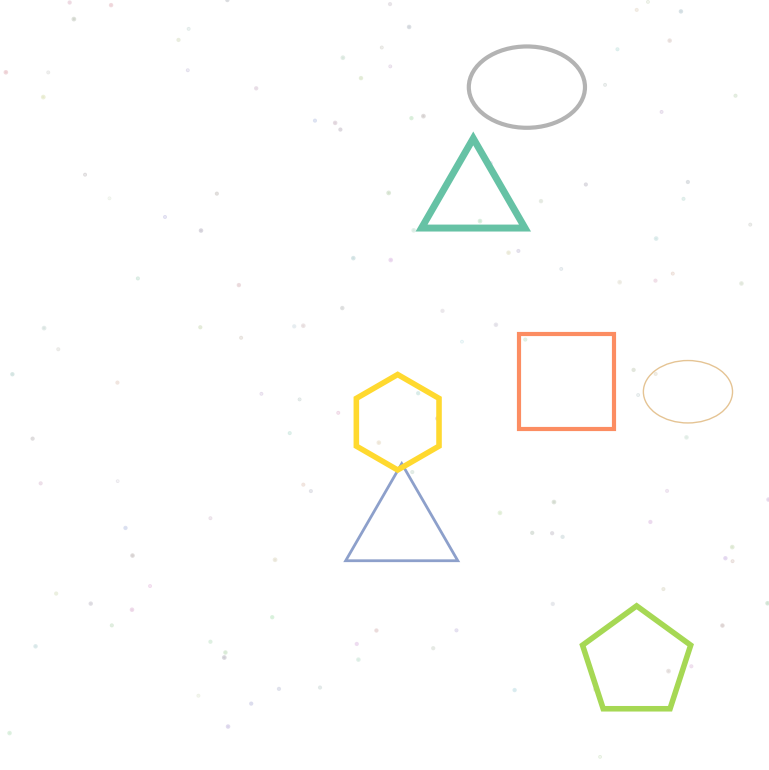[{"shape": "triangle", "thickness": 2.5, "radius": 0.39, "center": [0.615, 0.743]}, {"shape": "square", "thickness": 1.5, "radius": 0.31, "center": [0.736, 0.504]}, {"shape": "triangle", "thickness": 1, "radius": 0.42, "center": [0.522, 0.314]}, {"shape": "pentagon", "thickness": 2, "radius": 0.37, "center": [0.827, 0.139]}, {"shape": "hexagon", "thickness": 2, "radius": 0.31, "center": [0.516, 0.452]}, {"shape": "oval", "thickness": 0.5, "radius": 0.29, "center": [0.893, 0.491]}, {"shape": "oval", "thickness": 1.5, "radius": 0.38, "center": [0.684, 0.887]}]